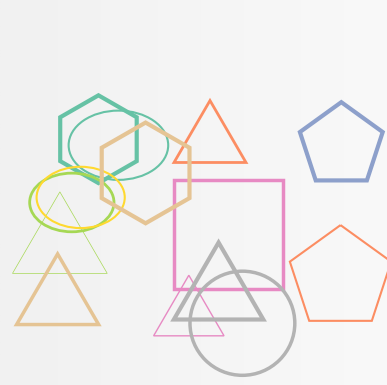[{"shape": "oval", "thickness": 1.5, "radius": 0.64, "center": [0.306, 0.623]}, {"shape": "hexagon", "thickness": 3, "radius": 0.57, "center": [0.254, 0.638]}, {"shape": "pentagon", "thickness": 1.5, "radius": 0.69, "center": [0.879, 0.278]}, {"shape": "triangle", "thickness": 2, "radius": 0.54, "center": [0.542, 0.632]}, {"shape": "pentagon", "thickness": 3, "radius": 0.56, "center": [0.881, 0.622]}, {"shape": "triangle", "thickness": 1, "radius": 0.52, "center": [0.487, 0.18]}, {"shape": "square", "thickness": 2.5, "radius": 0.71, "center": [0.59, 0.391]}, {"shape": "triangle", "thickness": 0.5, "radius": 0.71, "center": [0.154, 0.36]}, {"shape": "oval", "thickness": 2, "radius": 0.54, "center": [0.185, 0.474]}, {"shape": "oval", "thickness": 1.5, "radius": 0.57, "center": [0.208, 0.487]}, {"shape": "hexagon", "thickness": 3, "radius": 0.65, "center": [0.376, 0.551]}, {"shape": "triangle", "thickness": 2.5, "radius": 0.61, "center": [0.149, 0.218]}, {"shape": "circle", "thickness": 2.5, "radius": 0.68, "center": [0.626, 0.16]}, {"shape": "triangle", "thickness": 3, "radius": 0.67, "center": [0.564, 0.237]}]